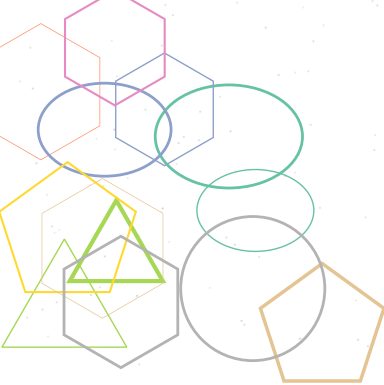[{"shape": "oval", "thickness": 1, "radius": 0.76, "center": [0.663, 0.453]}, {"shape": "oval", "thickness": 2, "radius": 0.96, "center": [0.594, 0.646]}, {"shape": "hexagon", "thickness": 0.5, "radius": 0.88, "center": [0.106, 0.762]}, {"shape": "hexagon", "thickness": 1, "radius": 0.73, "center": [0.427, 0.716]}, {"shape": "oval", "thickness": 2, "radius": 0.86, "center": [0.272, 0.663]}, {"shape": "hexagon", "thickness": 1.5, "radius": 0.75, "center": [0.298, 0.876]}, {"shape": "triangle", "thickness": 3, "radius": 0.7, "center": [0.302, 0.34]}, {"shape": "triangle", "thickness": 1, "radius": 0.94, "center": [0.167, 0.192]}, {"shape": "pentagon", "thickness": 1.5, "radius": 0.93, "center": [0.175, 0.392]}, {"shape": "hexagon", "thickness": 0.5, "radius": 0.91, "center": [0.266, 0.355]}, {"shape": "pentagon", "thickness": 2.5, "radius": 0.84, "center": [0.837, 0.147]}, {"shape": "hexagon", "thickness": 2, "radius": 0.85, "center": [0.314, 0.216]}, {"shape": "circle", "thickness": 2, "radius": 0.94, "center": [0.657, 0.25]}]